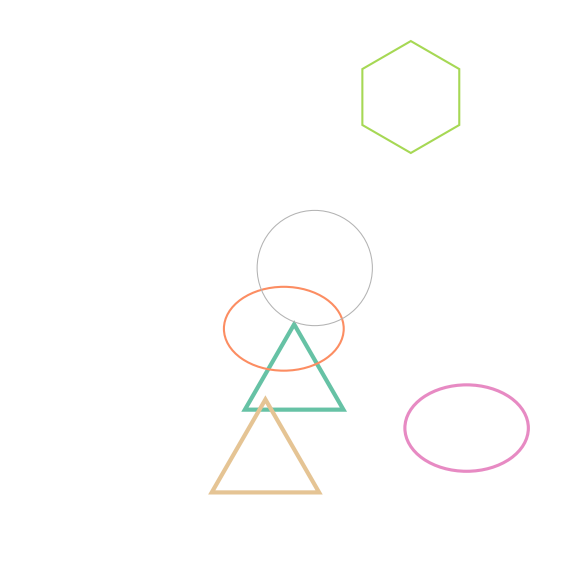[{"shape": "triangle", "thickness": 2, "radius": 0.49, "center": [0.509, 0.339]}, {"shape": "oval", "thickness": 1, "radius": 0.52, "center": [0.491, 0.43]}, {"shape": "oval", "thickness": 1.5, "radius": 0.53, "center": [0.808, 0.258]}, {"shape": "hexagon", "thickness": 1, "radius": 0.48, "center": [0.711, 0.831]}, {"shape": "triangle", "thickness": 2, "radius": 0.54, "center": [0.46, 0.2]}, {"shape": "circle", "thickness": 0.5, "radius": 0.5, "center": [0.545, 0.535]}]